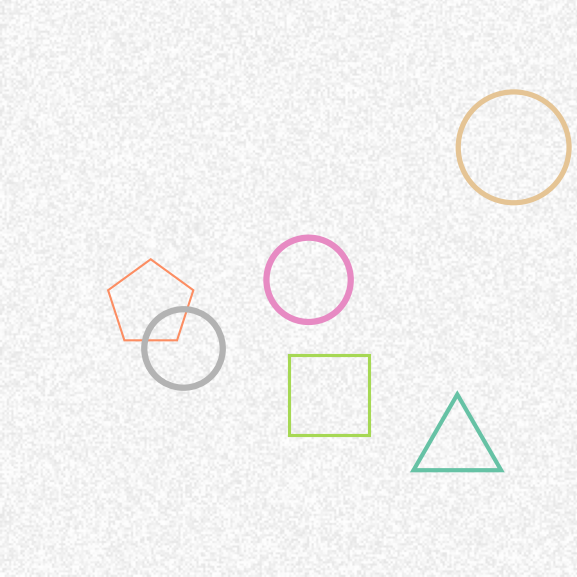[{"shape": "triangle", "thickness": 2, "radius": 0.44, "center": [0.792, 0.229]}, {"shape": "pentagon", "thickness": 1, "radius": 0.39, "center": [0.261, 0.473]}, {"shape": "circle", "thickness": 3, "radius": 0.36, "center": [0.534, 0.515]}, {"shape": "square", "thickness": 1.5, "radius": 0.35, "center": [0.57, 0.315]}, {"shape": "circle", "thickness": 2.5, "radius": 0.48, "center": [0.889, 0.744]}, {"shape": "circle", "thickness": 3, "radius": 0.34, "center": [0.318, 0.396]}]